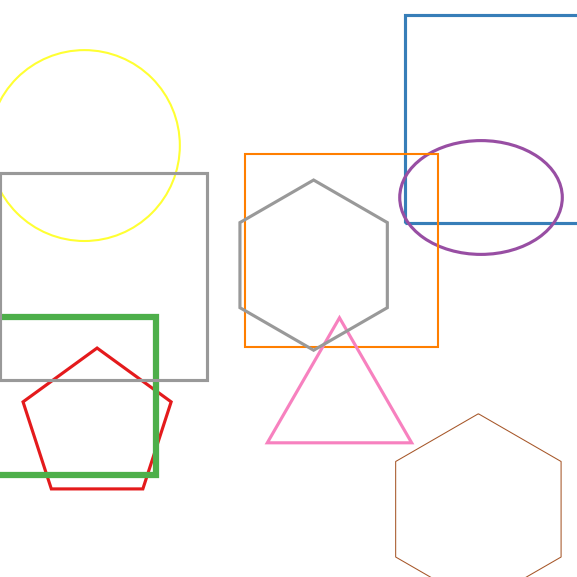[{"shape": "pentagon", "thickness": 1.5, "radius": 0.67, "center": [0.168, 0.262]}, {"shape": "square", "thickness": 1.5, "radius": 0.9, "center": [0.881, 0.793]}, {"shape": "square", "thickness": 3, "radius": 0.68, "center": [0.134, 0.313]}, {"shape": "oval", "thickness": 1.5, "radius": 0.7, "center": [0.833, 0.657]}, {"shape": "square", "thickness": 1, "radius": 0.83, "center": [0.591, 0.565]}, {"shape": "circle", "thickness": 1, "radius": 0.83, "center": [0.146, 0.747]}, {"shape": "hexagon", "thickness": 0.5, "radius": 0.83, "center": [0.828, 0.117]}, {"shape": "triangle", "thickness": 1.5, "radius": 0.72, "center": [0.588, 0.305]}, {"shape": "hexagon", "thickness": 1.5, "radius": 0.74, "center": [0.543, 0.54]}, {"shape": "square", "thickness": 1.5, "radius": 0.9, "center": [0.179, 0.521]}]